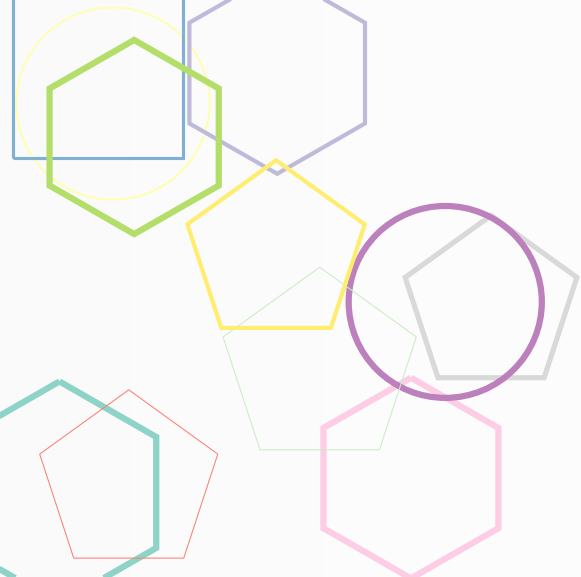[{"shape": "hexagon", "thickness": 3, "radius": 0.96, "center": [0.102, 0.146]}, {"shape": "circle", "thickness": 1, "radius": 0.83, "center": [0.194, 0.82]}, {"shape": "hexagon", "thickness": 2, "radius": 0.87, "center": [0.477, 0.873]}, {"shape": "pentagon", "thickness": 0.5, "radius": 0.81, "center": [0.221, 0.163]}, {"shape": "square", "thickness": 1.5, "radius": 0.73, "center": [0.168, 0.871]}, {"shape": "hexagon", "thickness": 3, "radius": 0.84, "center": [0.231, 0.762]}, {"shape": "hexagon", "thickness": 3, "radius": 0.87, "center": [0.707, 0.171]}, {"shape": "pentagon", "thickness": 2.5, "radius": 0.78, "center": [0.845, 0.471]}, {"shape": "circle", "thickness": 3, "radius": 0.83, "center": [0.766, 0.476]}, {"shape": "pentagon", "thickness": 0.5, "radius": 0.87, "center": [0.55, 0.362]}, {"shape": "pentagon", "thickness": 2, "radius": 0.8, "center": [0.475, 0.561]}]